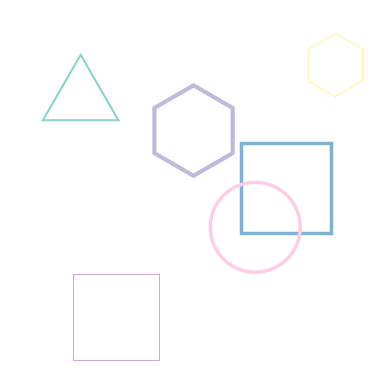[{"shape": "triangle", "thickness": 1.5, "radius": 0.57, "center": [0.209, 0.744]}, {"shape": "hexagon", "thickness": 3, "radius": 0.59, "center": [0.503, 0.661]}, {"shape": "square", "thickness": 2.5, "radius": 0.58, "center": [0.744, 0.511]}, {"shape": "circle", "thickness": 2.5, "radius": 0.58, "center": [0.663, 0.41]}, {"shape": "square", "thickness": 0.5, "radius": 0.56, "center": [0.301, 0.178]}, {"shape": "hexagon", "thickness": 0.5, "radius": 0.41, "center": [0.871, 0.831]}]